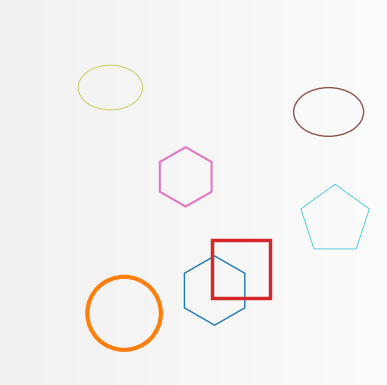[{"shape": "hexagon", "thickness": 1, "radius": 0.45, "center": [0.554, 0.245]}, {"shape": "circle", "thickness": 3, "radius": 0.47, "center": [0.32, 0.186]}, {"shape": "square", "thickness": 2.5, "radius": 0.37, "center": [0.621, 0.301]}, {"shape": "oval", "thickness": 1, "radius": 0.45, "center": [0.848, 0.709]}, {"shape": "hexagon", "thickness": 1.5, "radius": 0.39, "center": [0.479, 0.541]}, {"shape": "oval", "thickness": 0.5, "radius": 0.42, "center": [0.285, 0.773]}, {"shape": "pentagon", "thickness": 0.5, "radius": 0.46, "center": [0.865, 0.429]}]